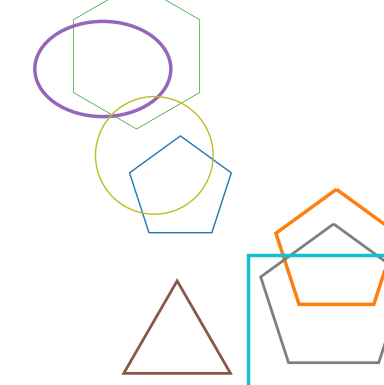[{"shape": "pentagon", "thickness": 1, "radius": 0.69, "center": [0.469, 0.508]}, {"shape": "pentagon", "thickness": 2.5, "radius": 0.83, "center": [0.874, 0.343]}, {"shape": "hexagon", "thickness": 0.5, "radius": 0.95, "center": [0.355, 0.854]}, {"shape": "oval", "thickness": 2.5, "radius": 0.88, "center": [0.267, 0.821]}, {"shape": "triangle", "thickness": 2, "radius": 0.8, "center": [0.46, 0.11]}, {"shape": "pentagon", "thickness": 2, "radius": 1.0, "center": [0.867, 0.219]}, {"shape": "circle", "thickness": 1, "radius": 0.76, "center": [0.401, 0.596]}, {"shape": "square", "thickness": 2.5, "radius": 0.9, "center": [0.824, 0.159]}]